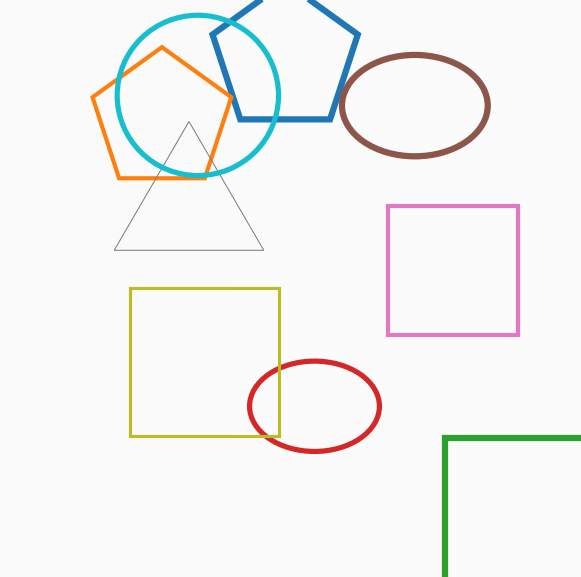[{"shape": "pentagon", "thickness": 3, "radius": 0.66, "center": [0.491, 0.899]}, {"shape": "pentagon", "thickness": 2, "radius": 0.63, "center": [0.279, 0.792]}, {"shape": "square", "thickness": 3, "radius": 0.61, "center": [0.887, 0.119]}, {"shape": "oval", "thickness": 2.5, "radius": 0.56, "center": [0.541, 0.296]}, {"shape": "oval", "thickness": 3, "radius": 0.63, "center": [0.714, 0.816]}, {"shape": "square", "thickness": 2, "radius": 0.56, "center": [0.78, 0.531]}, {"shape": "triangle", "thickness": 0.5, "radius": 0.74, "center": [0.325, 0.64]}, {"shape": "square", "thickness": 1.5, "radius": 0.64, "center": [0.351, 0.372]}, {"shape": "circle", "thickness": 2.5, "radius": 0.69, "center": [0.34, 0.834]}]